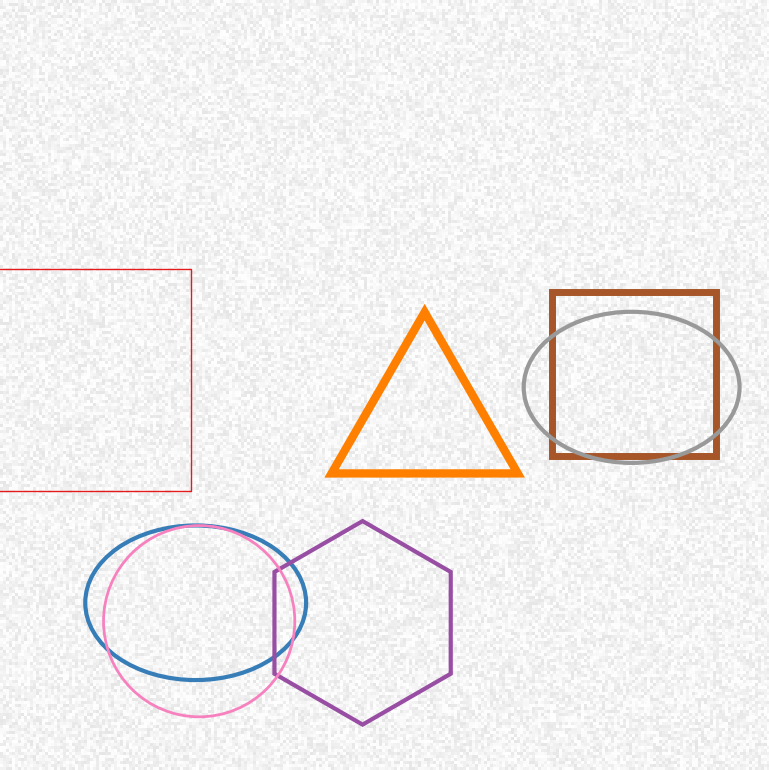[{"shape": "square", "thickness": 0.5, "radius": 0.72, "center": [0.104, 0.507]}, {"shape": "oval", "thickness": 1.5, "radius": 0.72, "center": [0.254, 0.217]}, {"shape": "hexagon", "thickness": 1.5, "radius": 0.66, "center": [0.471, 0.191]}, {"shape": "triangle", "thickness": 3, "radius": 0.7, "center": [0.552, 0.455]}, {"shape": "square", "thickness": 2.5, "radius": 0.53, "center": [0.823, 0.514]}, {"shape": "circle", "thickness": 1, "radius": 0.62, "center": [0.259, 0.193]}, {"shape": "oval", "thickness": 1.5, "radius": 0.7, "center": [0.82, 0.497]}]